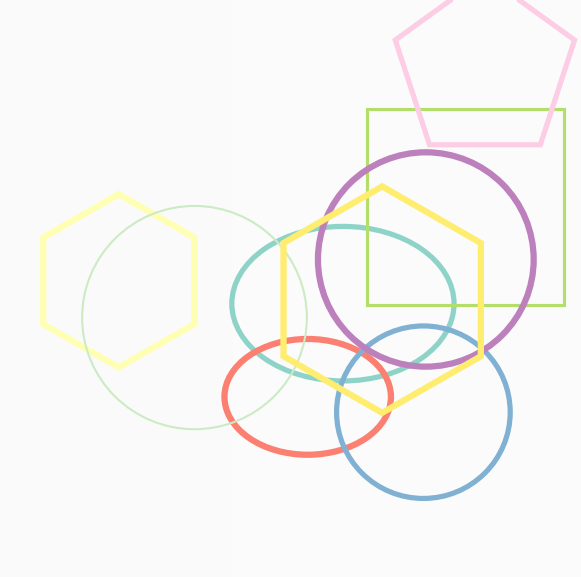[{"shape": "oval", "thickness": 2.5, "radius": 0.96, "center": [0.59, 0.473]}, {"shape": "hexagon", "thickness": 3, "radius": 0.75, "center": [0.204, 0.513]}, {"shape": "oval", "thickness": 3, "radius": 0.72, "center": [0.529, 0.312]}, {"shape": "circle", "thickness": 2.5, "radius": 0.75, "center": [0.728, 0.285]}, {"shape": "square", "thickness": 1.5, "radius": 0.85, "center": [0.801, 0.641]}, {"shape": "pentagon", "thickness": 2.5, "radius": 0.81, "center": [0.834, 0.88]}, {"shape": "circle", "thickness": 3, "radius": 0.93, "center": [0.733, 0.55]}, {"shape": "circle", "thickness": 1, "radius": 0.97, "center": [0.335, 0.449]}, {"shape": "hexagon", "thickness": 3, "radius": 0.98, "center": [0.658, 0.48]}]